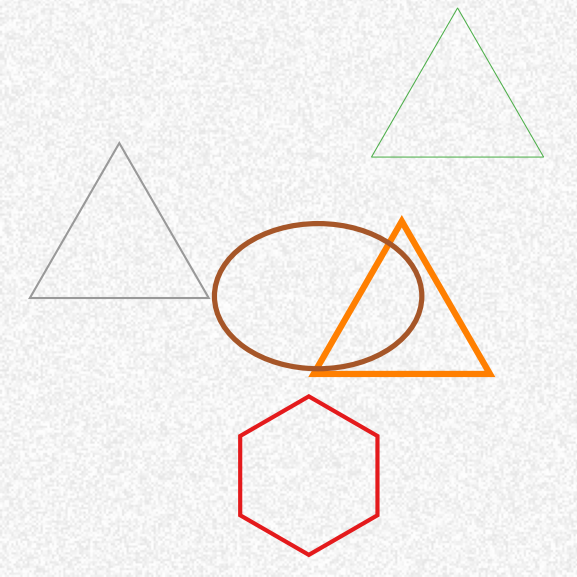[{"shape": "hexagon", "thickness": 2, "radius": 0.69, "center": [0.535, 0.176]}, {"shape": "triangle", "thickness": 0.5, "radius": 0.86, "center": [0.792, 0.813]}, {"shape": "triangle", "thickness": 3, "radius": 0.88, "center": [0.696, 0.44]}, {"shape": "oval", "thickness": 2.5, "radius": 0.9, "center": [0.551, 0.486]}, {"shape": "triangle", "thickness": 1, "radius": 0.89, "center": [0.207, 0.573]}]